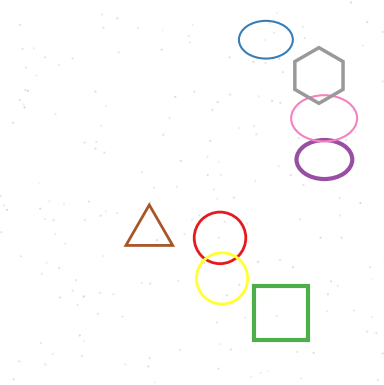[{"shape": "circle", "thickness": 2, "radius": 0.33, "center": [0.571, 0.382]}, {"shape": "oval", "thickness": 1.5, "radius": 0.35, "center": [0.691, 0.897]}, {"shape": "square", "thickness": 3, "radius": 0.35, "center": [0.73, 0.187]}, {"shape": "oval", "thickness": 3, "radius": 0.36, "center": [0.843, 0.586]}, {"shape": "circle", "thickness": 2, "radius": 0.33, "center": [0.577, 0.277]}, {"shape": "triangle", "thickness": 2, "radius": 0.35, "center": [0.388, 0.398]}, {"shape": "oval", "thickness": 1.5, "radius": 0.43, "center": [0.842, 0.693]}, {"shape": "hexagon", "thickness": 2.5, "radius": 0.36, "center": [0.828, 0.804]}]